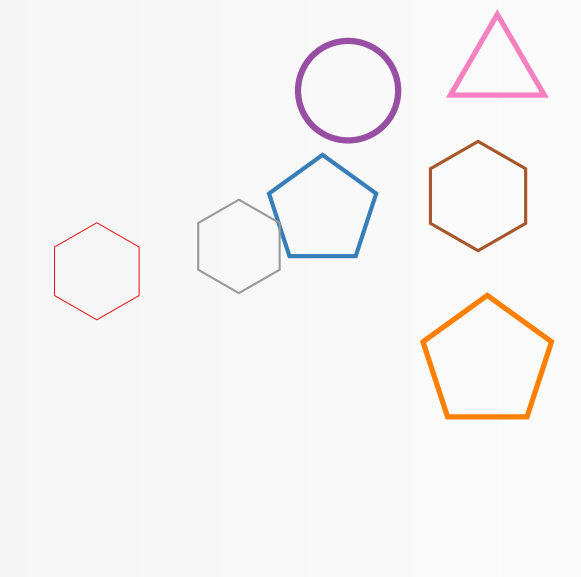[{"shape": "hexagon", "thickness": 0.5, "radius": 0.42, "center": [0.167, 0.529]}, {"shape": "pentagon", "thickness": 2, "radius": 0.48, "center": [0.555, 0.634]}, {"shape": "circle", "thickness": 3, "radius": 0.43, "center": [0.599, 0.842]}, {"shape": "pentagon", "thickness": 2.5, "radius": 0.58, "center": [0.838, 0.371]}, {"shape": "hexagon", "thickness": 1.5, "radius": 0.47, "center": [0.822, 0.66]}, {"shape": "triangle", "thickness": 2.5, "radius": 0.47, "center": [0.856, 0.881]}, {"shape": "hexagon", "thickness": 1, "radius": 0.4, "center": [0.411, 0.572]}]